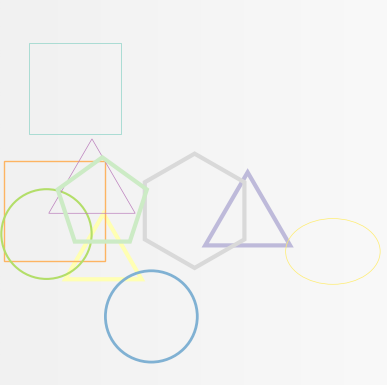[{"shape": "square", "thickness": 0.5, "radius": 0.59, "center": [0.194, 0.769]}, {"shape": "triangle", "thickness": 3, "radius": 0.57, "center": [0.267, 0.331]}, {"shape": "triangle", "thickness": 3, "radius": 0.63, "center": [0.639, 0.426]}, {"shape": "circle", "thickness": 2, "radius": 0.59, "center": [0.391, 0.178]}, {"shape": "square", "thickness": 1, "radius": 0.65, "center": [0.14, 0.452]}, {"shape": "circle", "thickness": 1.5, "radius": 0.58, "center": [0.12, 0.392]}, {"shape": "hexagon", "thickness": 3, "radius": 0.74, "center": [0.502, 0.452]}, {"shape": "triangle", "thickness": 0.5, "radius": 0.64, "center": [0.237, 0.51]}, {"shape": "pentagon", "thickness": 3, "radius": 0.6, "center": [0.264, 0.47]}, {"shape": "oval", "thickness": 0.5, "radius": 0.61, "center": [0.859, 0.347]}]